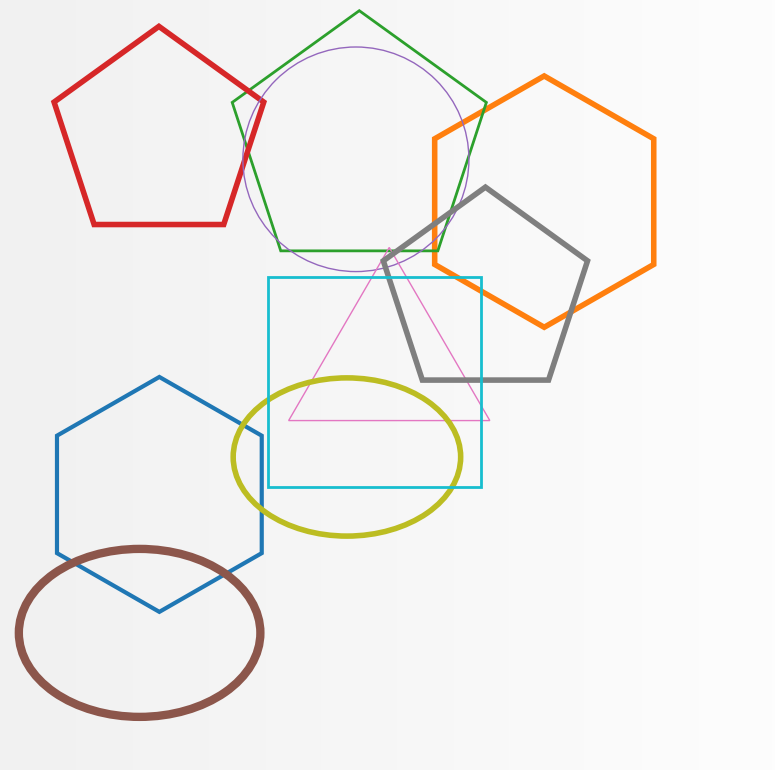[{"shape": "hexagon", "thickness": 1.5, "radius": 0.76, "center": [0.206, 0.358]}, {"shape": "hexagon", "thickness": 2, "radius": 0.82, "center": [0.702, 0.738]}, {"shape": "pentagon", "thickness": 1, "radius": 0.86, "center": [0.464, 0.814]}, {"shape": "pentagon", "thickness": 2, "radius": 0.71, "center": [0.205, 0.823]}, {"shape": "circle", "thickness": 0.5, "radius": 0.73, "center": [0.459, 0.793]}, {"shape": "oval", "thickness": 3, "radius": 0.78, "center": [0.18, 0.178]}, {"shape": "triangle", "thickness": 0.5, "radius": 0.75, "center": [0.502, 0.529]}, {"shape": "pentagon", "thickness": 2, "radius": 0.69, "center": [0.626, 0.618]}, {"shape": "oval", "thickness": 2, "radius": 0.73, "center": [0.448, 0.407]}, {"shape": "square", "thickness": 1, "radius": 0.68, "center": [0.483, 0.504]}]